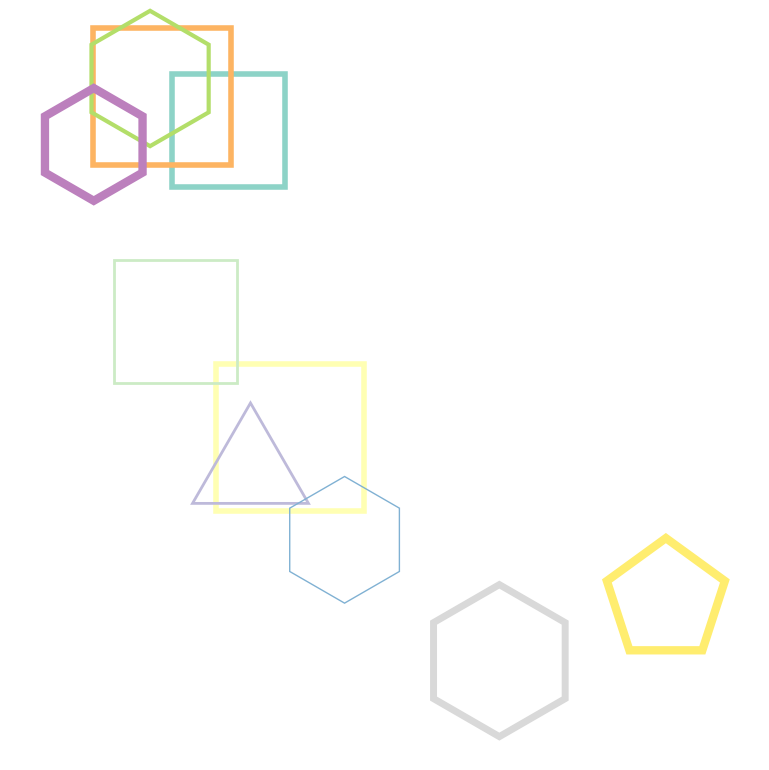[{"shape": "square", "thickness": 2, "radius": 0.37, "center": [0.297, 0.83]}, {"shape": "square", "thickness": 2, "radius": 0.48, "center": [0.377, 0.432]}, {"shape": "triangle", "thickness": 1, "radius": 0.43, "center": [0.325, 0.39]}, {"shape": "hexagon", "thickness": 0.5, "radius": 0.41, "center": [0.447, 0.299]}, {"shape": "square", "thickness": 2, "radius": 0.45, "center": [0.21, 0.875]}, {"shape": "hexagon", "thickness": 1.5, "radius": 0.44, "center": [0.195, 0.898]}, {"shape": "hexagon", "thickness": 2.5, "radius": 0.49, "center": [0.649, 0.142]}, {"shape": "hexagon", "thickness": 3, "radius": 0.37, "center": [0.122, 0.812]}, {"shape": "square", "thickness": 1, "radius": 0.4, "center": [0.228, 0.582]}, {"shape": "pentagon", "thickness": 3, "radius": 0.4, "center": [0.865, 0.221]}]